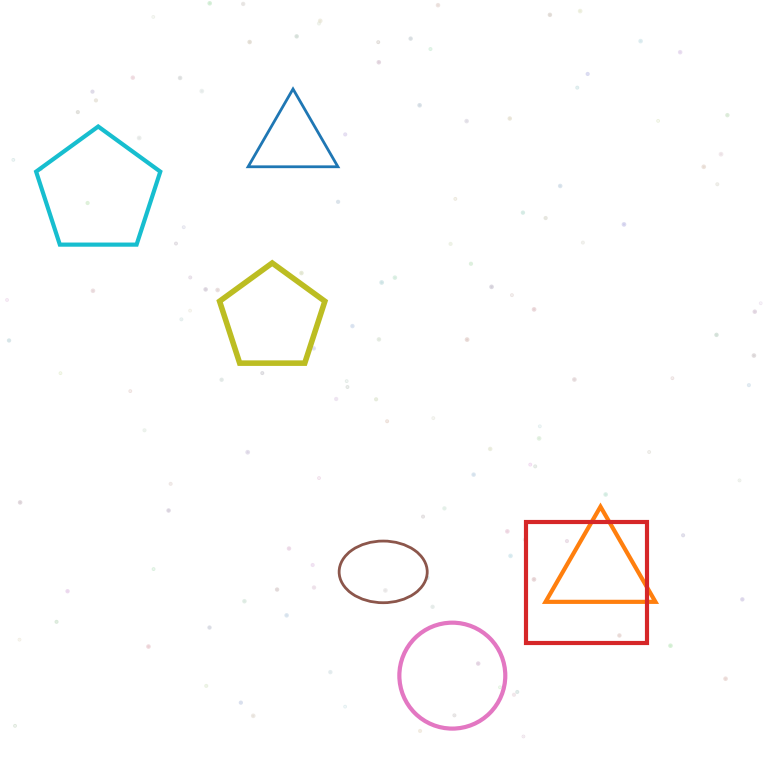[{"shape": "triangle", "thickness": 1, "radius": 0.34, "center": [0.381, 0.817]}, {"shape": "triangle", "thickness": 1.5, "radius": 0.41, "center": [0.78, 0.26]}, {"shape": "square", "thickness": 1.5, "radius": 0.39, "center": [0.762, 0.244]}, {"shape": "oval", "thickness": 1, "radius": 0.29, "center": [0.498, 0.257]}, {"shape": "circle", "thickness": 1.5, "radius": 0.34, "center": [0.587, 0.123]}, {"shape": "pentagon", "thickness": 2, "radius": 0.36, "center": [0.354, 0.587]}, {"shape": "pentagon", "thickness": 1.5, "radius": 0.42, "center": [0.128, 0.751]}]